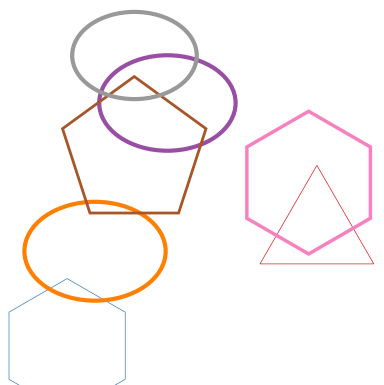[{"shape": "triangle", "thickness": 0.5, "radius": 0.85, "center": [0.823, 0.4]}, {"shape": "hexagon", "thickness": 0.5, "radius": 0.87, "center": [0.174, 0.102]}, {"shape": "oval", "thickness": 3, "radius": 0.89, "center": [0.435, 0.732]}, {"shape": "oval", "thickness": 3, "radius": 0.92, "center": [0.247, 0.347]}, {"shape": "pentagon", "thickness": 2, "radius": 0.98, "center": [0.349, 0.605]}, {"shape": "hexagon", "thickness": 2.5, "radius": 0.93, "center": [0.802, 0.526]}, {"shape": "oval", "thickness": 3, "radius": 0.81, "center": [0.349, 0.856]}]